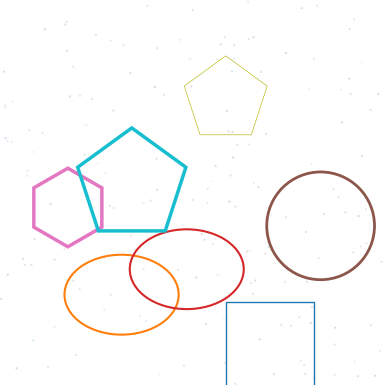[{"shape": "square", "thickness": 1, "radius": 0.57, "center": [0.701, 0.101]}, {"shape": "oval", "thickness": 1.5, "radius": 0.74, "center": [0.316, 0.235]}, {"shape": "oval", "thickness": 1.5, "radius": 0.74, "center": [0.485, 0.301]}, {"shape": "circle", "thickness": 2, "radius": 0.7, "center": [0.833, 0.413]}, {"shape": "hexagon", "thickness": 2.5, "radius": 0.51, "center": [0.176, 0.461]}, {"shape": "pentagon", "thickness": 0.5, "radius": 0.57, "center": [0.586, 0.742]}, {"shape": "pentagon", "thickness": 2.5, "radius": 0.74, "center": [0.342, 0.52]}]